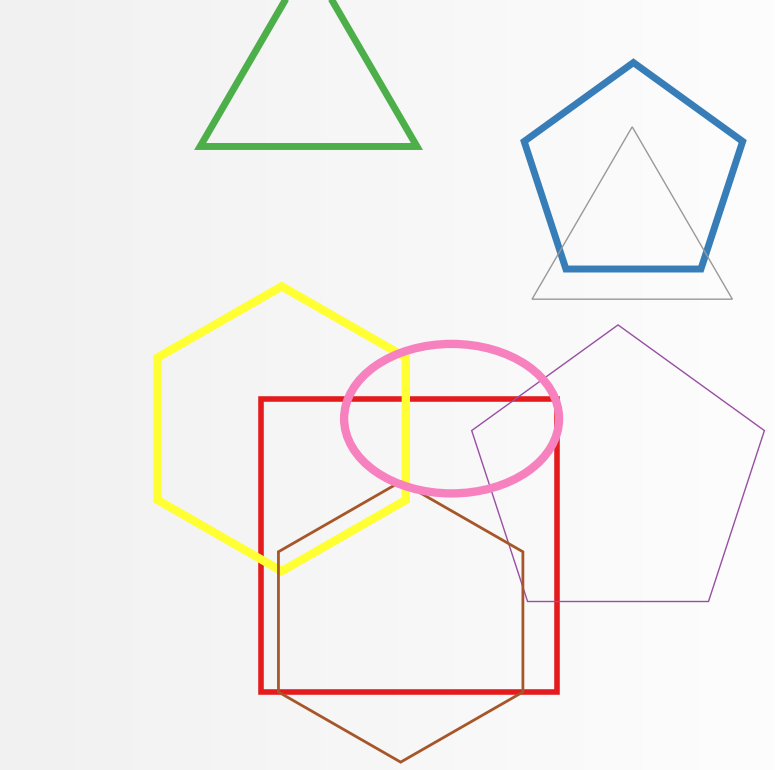[{"shape": "square", "thickness": 2, "radius": 0.95, "center": [0.528, 0.292]}, {"shape": "pentagon", "thickness": 2.5, "radius": 0.74, "center": [0.817, 0.771]}, {"shape": "triangle", "thickness": 2.5, "radius": 0.81, "center": [0.398, 0.891]}, {"shape": "pentagon", "thickness": 0.5, "radius": 0.99, "center": [0.797, 0.379]}, {"shape": "hexagon", "thickness": 3, "radius": 0.92, "center": [0.363, 0.443]}, {"shape": "hexagon", "thickness": 1, "radius": 0.91, "center": [0.517, 0.192]}, {"shape": "oval", "thickness": 3, "radius": 0.69, "center": [0.583, 0.456]}, {"shape": "triangle", "thickness": 0.5, "radius": 0.75, "center": [0.816, 0.686]}]